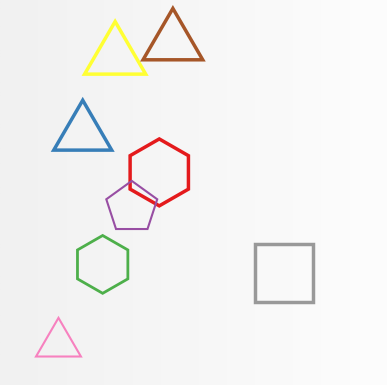[{"shape": "hexagon", "thickness": 2.5, "radius": 0.43, "center": [0.411, 0.552]}, {"shape": "triangle", "thickness": 2.5, "radius": 0.43, "center": [0.213, 0.653]}, {"shape": "hexagon", "thickness": 2, "radius": 0.38, "center": [0.265, 0.313]}, {"shape": "pentagon", "thickness": 1.5, "radius": 0.35, "center": [0.34, 0.461]}, {"shape": "triangle", "thickness": 2.5, "radius": 0.46, "center": [0.297, 0.853]}, {"shape": "triangle", "thickness": 2.5, "radius": 0.44, "center": [0.446, 0.889]}, {"shape": "triangle", "thickness": 1.5, "radius": 0.33, "center": [0.151, 0.107]}, {"shape": "square", "thickness": 2.5, "radius": 0.38, "center": [0.733, 0.29]}]